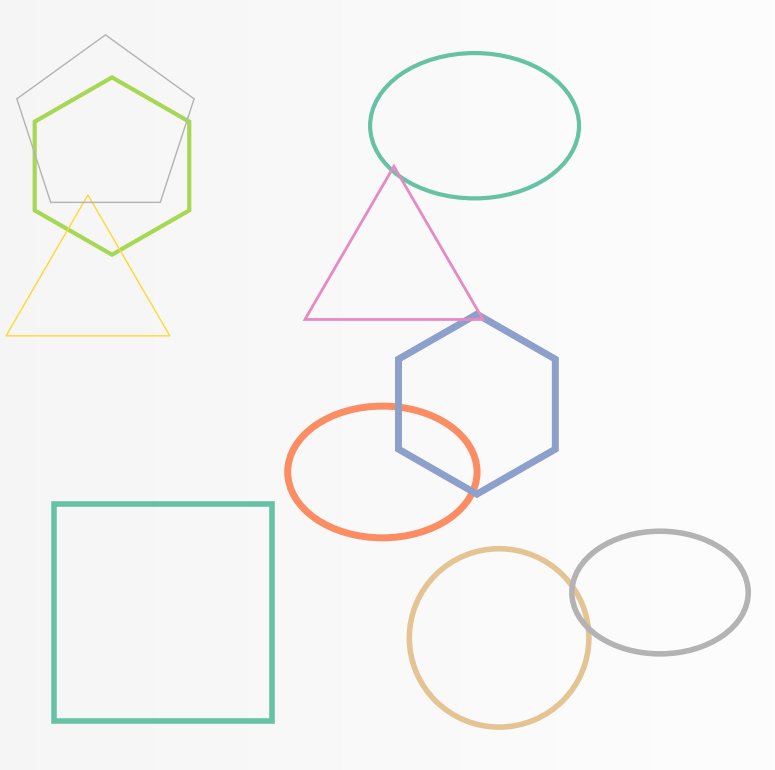[{"shape": "square", "thickness": 2, "radius": 0.7, "center": [0.21, 0.204]}, {"shape": "oval", "thickness": 1.5, "radius": 0.67, "center": [0.612, 0.837]}, {"shape": "oval", "thickness": 2.5, "radius": 0.61, "center": [0.493, 0.387]}, {"shape": "hexagon", "thickness": 2.5, "radius": 0.58, "center": [0.615, 0.475]}, {"shape": "triangle", "thickness": 1, "radius": 0.66, "center": [0.508, 0.651]}, {"shape": "hexagon", "thickness": 1.5, "radius": 0.58, "center": [0.144, 0.784]}, {"shape": "triangle", "thickness": 0.5, "radius": 0.61, "center": [0.113, 0.625]}, {"shape": "circle", "thickness": 2, "radius": 0.58, "center": [0.644, 0.172]}, {"shape": "oval", "thickness": 2, "radius": 0.57, "center": [0.852, 0.23]}, {"shape": "pentagon", "thickness": 0.5, "radius": 0.6, "center": [0.136, 0.834]}]